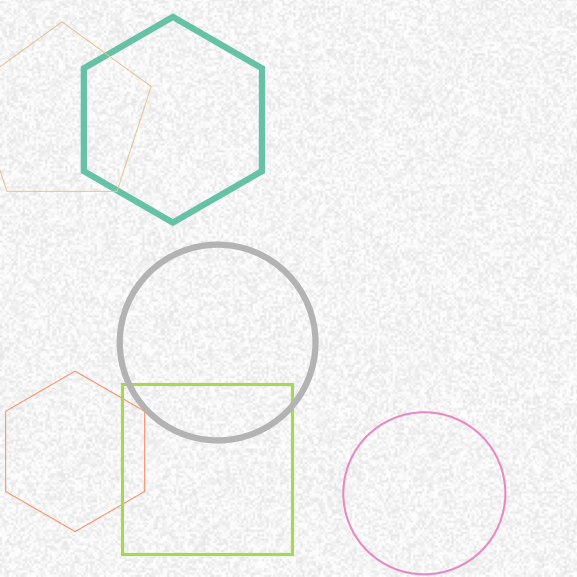[{"shape": "hexagon", "thickness": 3, "radius": 0.89, "center": [0.299, 0.792]}, {"shape": "hexagon", "thickness": 0.5, "radius": 0.69, "center": [0.13, 0.218]}, {"shape": "circle", "thickness": 1, "radius": 0.7, "center": [0.735, 0.145]}, {"shape": "square", "thickness": 1.5, "radius": 0.74, "center": [0.359, 0.187]}, {"shape": "pentagon", "thickness": 0.5, "radius": 0.81, "center": [0.107, 0.799]}, {"shape": "circle", "thickness": 3, "radius": 0.85, "center": [0.377, 0.406]}]